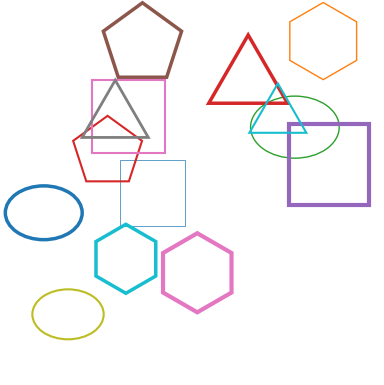[{"shape": "square", "thickness": 0.5, "radius": 0.42, "center": [0.397, 0.499]}, {"shape": "oval", "thickness": 2.5, "radius": 0.5, "center": [0.114, 0.447]}, {"shape": "hexagon", "thickness": 1, "radius": 0.5, "center": [0.84, 0.893]}, {"shape": "oval", "thickness": 1, "radius": 0.58, "center": [0.766, 0.67]}, {"shape": "triangle", "thickness": 2.5, "radius": 0.59, "center": [0.645, 0.791]}, {"shape": "pentagon", "thickness": 1.5, "radius": 0.47, "center": [0.279, 0.605]}, {"shape": "square", "thickness": 3, "radius": 0.52, "center": [0.855, 0.572]}, {"shape": "pentagon", "thickness": 2.5, "radius": 0.53, "center": [0.37, 0.886]}, {"shape": "square", "thickness": 1.5, "radius": 0.47, "center": [0.334, 0.697]}, {"shape": "hexagon", "thickness": 3, "radius": 0.51, "center": [0.512, 0.292]}, {"shape": "triangle", "thickness": 2, "radius": 0.5, "center": [0.299, 0.693]}, {"shape": "oval", "thickness": 1.5, "radius": 0.46, "center": [0.177, 0.184]}, {"shape": "triangle", "thickness": 1.5, "radius": 0.43, "center": [0.722, 0.698]}, {"shape": "hexagon", "thickness": 2.5, "radius": 0.45, "center": [0.327, 0.328]}]